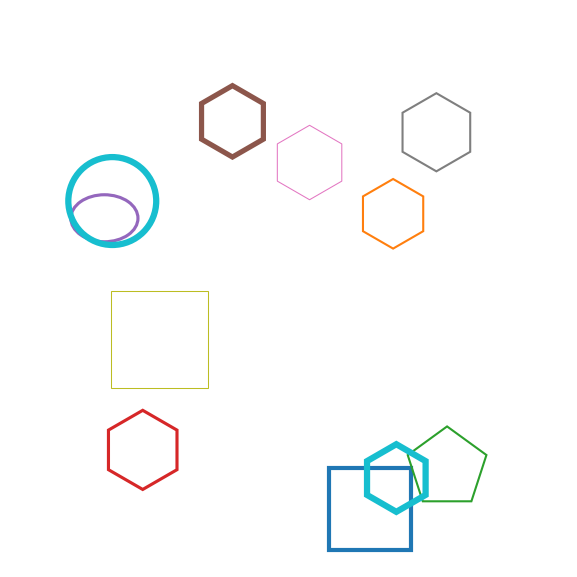[{"shape": "square", "thickness": 2, "radius": 0.36, "center": [0.641, 0.118]}, {"shape": "hexagon", "thickness": 1, "radius": 0.3, "center": [0.681, 0.629]}, {"shape": "pentagon", "thickness": 1, "radius": 0.36, "center": [0.774, 0.189]}, {"shape": "hexagon", "thickness": 1.5, "radius": 0.34, "center": [0.247, 0.22]}, {"shape": "oval", "thickness": 1.5, "radius": 0.29, "center": [0.181, 0.621]}, {"shape": "hexagon", "thickness": 2.5, "radius": 0.31, "center": [0.403, 0.789]}, {"shape": "hexagon", "thickness": 0.5, "radius": 0.32, "center": [0.536, 0.718]}, {"shape": "hexagon", "thickness": 1, "radius": 0.34, "center": [0.756, 0.77]}, {"shape": "square", "thickness": 0.5, "radius": 0.42, "center": [0.276, 0.411]}, {"shape": "circle", "thickness": 3, "radius": 0.38, "center": [0.194, 0.651]}, {"shape": "hexagon", "thickness": 3, "radius": 0.29, "center": [0.686, 0.171]}]